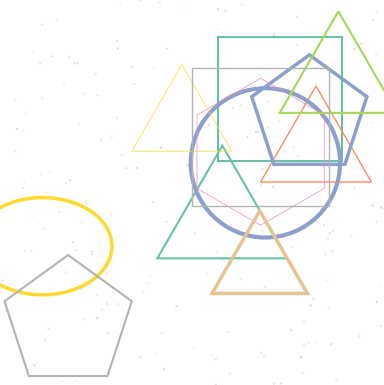[{"shape": "triangle", "thickness": 1.5, "radius": 0.97, "center": [0.578, 0.427]}, {"shape": "square", "thickness": 1.5, "radius": 0.81, "center": [0.728, 0.743]}, {"shape": "triangle", "thickness": 1, "radius": 0.83, "center": [0.821, 0.61]}, {"shape": "circle", "thickness": 3, "radius": 0.97, "center": [0.689, 0.577]}, {"shape": "pentagon", "thickness": 2.5, "radius": 0.79, "center": [0.804, 0.7]}, {"shape": "hexagon", "thickness": 0.5, "radius": 0.95, "center": [0.677, 0.606]}, {"shape": "triangle", "thickness": 1.5, "radius": 0.88, "center": [0.879, 0.795]}, {"shape": "triangle", "thickness": 0.5, "radius": 0.75, "center": [0.472, 0.682]}, {"shape": "oval", "thickness": 2.5, "radius": 0.9, "center": [0.11, 0.36]}, {"shape": "triangle", "thickness": 2.5, "radius": 0.72, "center": [0.675, 0.309]}, {"shape": "square", "thickness": 1, "radius": 0.89, "center": [0.677, 0.644]}, {"shape": "pentagon", "thickness": 1.5, "radius": 0.87, "center": [0.177, 0.164]}]